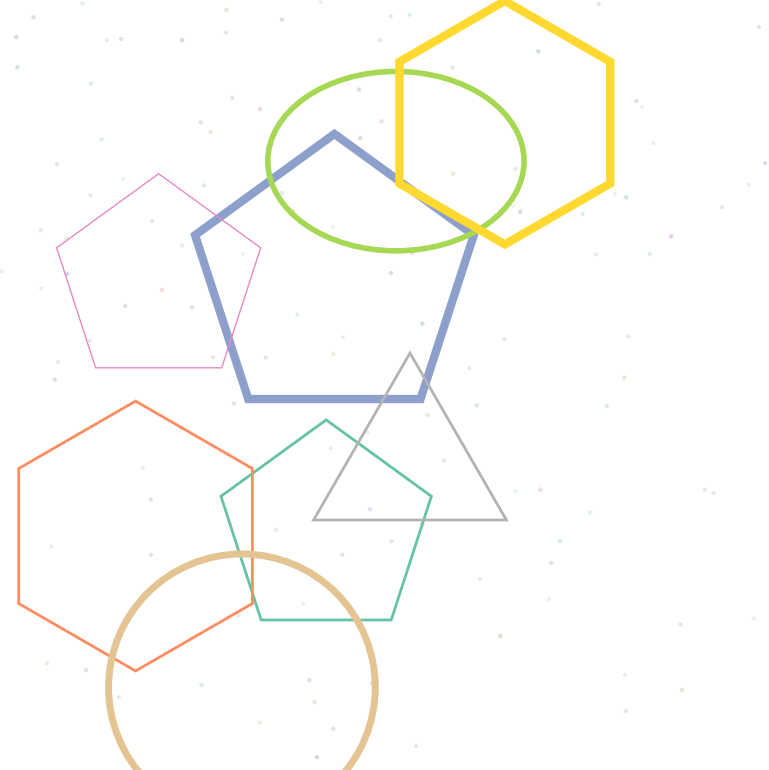[{"shape": "pentagon", "thickness": 1, "radius": 0.72, "center": [0.424, 0.311]}, {"shape": "hexagon", "thickness": 1, "radius": 0.88, "center": [0.176, 0.304]}, {"shape": "pentagon", "thickness": 3, "radius": 0.95, "center": [0.434, 0.636]}, {"shape": "pentagon", "thickness": 0.5, "radius": 0.7, "center": [0.206, 0.635]}, {"shape": "oval", "thickness": 2, "radius": 0.83, "center": [0.514, 0.791]}, {"shape": "hexagon", "thickness": 3, "radius": 0.79, "center": [0.656, 0.841]}, {"shape": "circle", "thickness": 2.5, "radius": 0.87, "center": [0.314, 0.107]}, {"shape": "triangle", "thickness": 1, "radius": 0.72, "center": [0.532, 0.397]}]